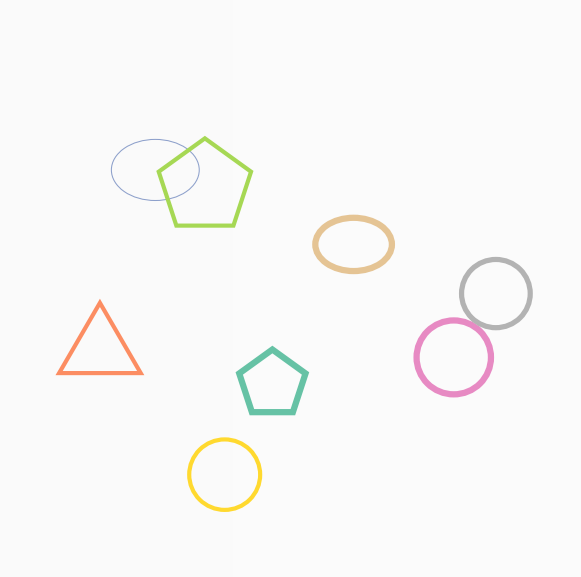[{"shape": "pentagon", "thickness": 3, "radius": 0.3, "center": [0.469, 0.334]}, {"shape": "triangle", "thickness": 2, "radius": 0.41, "center": [0.172, 0.394]}, {"shape": "oval", "thickness": 0.5, "radius": 0.38, "center": [0.267, 0.705]}, {"shape": "circle", "thickness": 3, "radius": 0.32, "center": [0.781, 0.38]}, {"shape": "pentagon", "thickness": 2, "radius": 0.42, "center": [0.352, 0.676]}, {"shape": "circle", "thickness": 2, "radius": 0.31, "center": [0.387, 0.177]}, {"shape": "oval", "thickness": 3, "radius": 0.33, "center": [0.608, 0.576]}, {"shape": "circle", "thickness": 2.5, "radius": 0.3, "center": [0.853, 0.491]}]